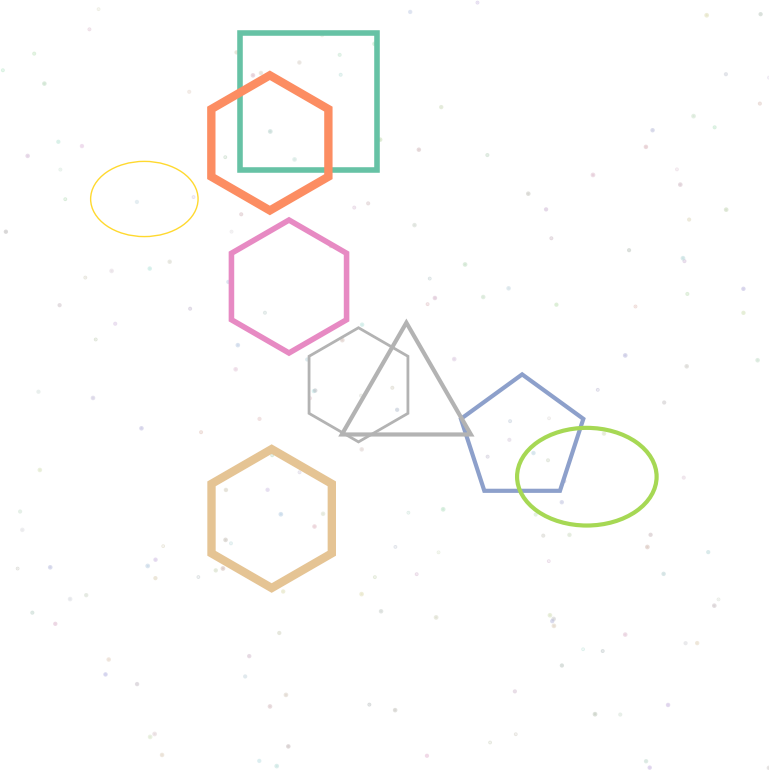[{"shape": "square", "thickness": 2, "radius": 0.45, "center": [0.4, 0.868]}, {"shape": "hexagon", "thickness": 3, "radius": 0.44, "center": [0.35, 0.814]}, {"shape": "pentagon", "thickness": 1.5, "radius": 0.42, "center": [0.678, 0.43]}, {"shape": "hexagon", "thickness": 2, "radius": 0.43, "center": [0.375, 0.628]}, {"shape": "oval", "thickness": 1.5, "radius": 0.45, "center": [0.762, 0.381]}, {"shape": "oval", "thickness": 0.5, "radius": 0.35, "center": [0.187, 0.742]}, {"shape": "hexagon", "thickness": 3, "radius": 0.45, "center": [0.353, 0.327]}, {"shape": "triangle", "thickness": 1.5, "radius": 0.48, "center": [0.528, 0.484]}, {"shape": "hexagon", "thickness": 1, "radius": 0.37, "center": [0.466, 0.5]}]